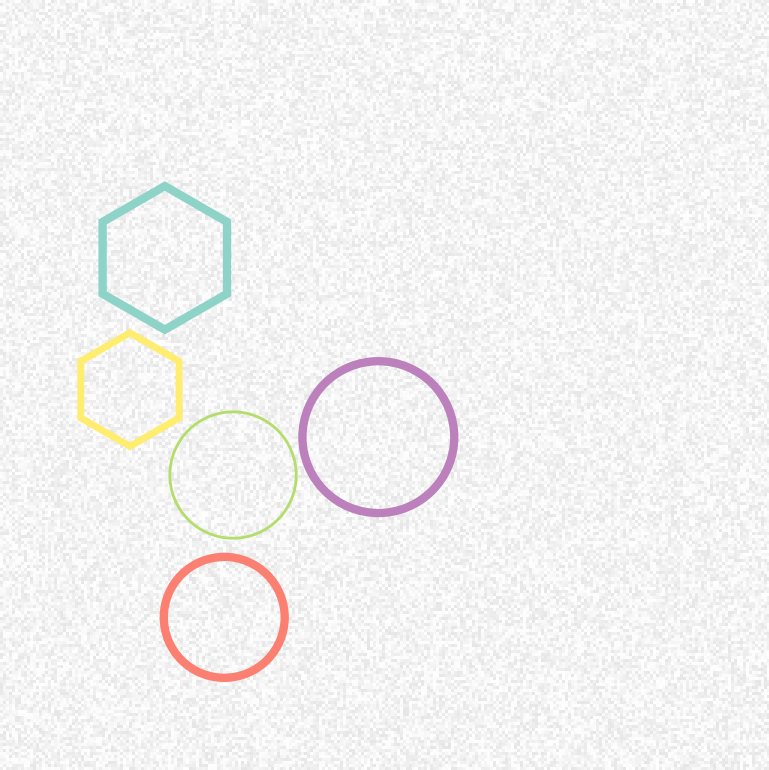[{"shape": "hexagon", "thickness": 3, "radius": 0.47, "center": [0.214, 0.665]}, {"shape": "circle", "thickness": 3, "radius": 0.39, "center": [0.291, 0.198]}, {"shape": "circle", "thickness": 1, "radius": 0.41, "center": [0.303, 0.383]}, {"shape": "circle", "thickness": 3, "radius": 0.49, "center": [0.491, 0.432]}, {"shape": "hexagon", "thickness": 2.5, "radius": 0.37, "center": [0.169, 0.494]}]